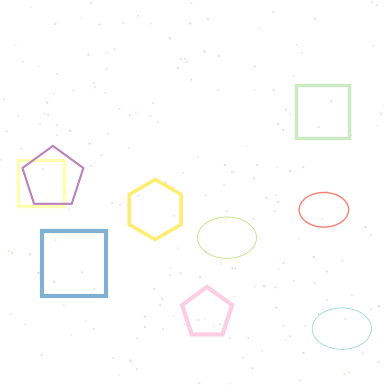[{"shape": "oval", "thickness": 0.5, "radius": 0.39, "center": [0.888, 0.146]}, {"shape": "square", "thickness": 2.5, "radius": 0.3, "center": [0.108, 0.525]}, {"shape": "oval", "thickness": 1, "radius": 0.32, "center": [0.841, 0.455]}, {"shape": "square", "thickness": 3, "radius": 0.42, "center": [0.192, 0.315]}, {"shape": "oval", "thickness": 0.5, "radius": 0.38, "center": [0.59, 0.383]}, {"shape": "pentagon", "thickness": 3, "radius": 0.34, "center": [0.538, 0.187]}, {"shape": "pentagon", "thickness": 1.5, "radius": 0.42, "center": [0.137, 0.538]}, {"shape": "square", "thickness": 2.5, "radius": 0.35, "center": [0.838, 0.71]}, {"shape": "hexagon", "thickness": 2.5, "radius": 0.39, "center": [0.403, 0.456]}]